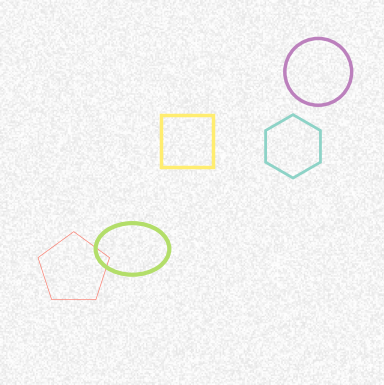[{"shape": "hexagon", "thickness": 2, "radius": 0.41, "center": [0.761, 0.62]}, {"shape": "pentagon", "thickness": 0.5, "radius": 0.49, "center": [0.192, 0.301]}, {"shape": "oval", "thickness": 3, "radius": 0.48, "center": [0.344, 0.353]}, {"shape": "circle", "thickness": 2.5, "radius": 0.43, "center": [0.827, 0.813]}, {"shape": "square", "thickness": 2.5, "radius": 0.34, "center": [0.487, 0.633]}]